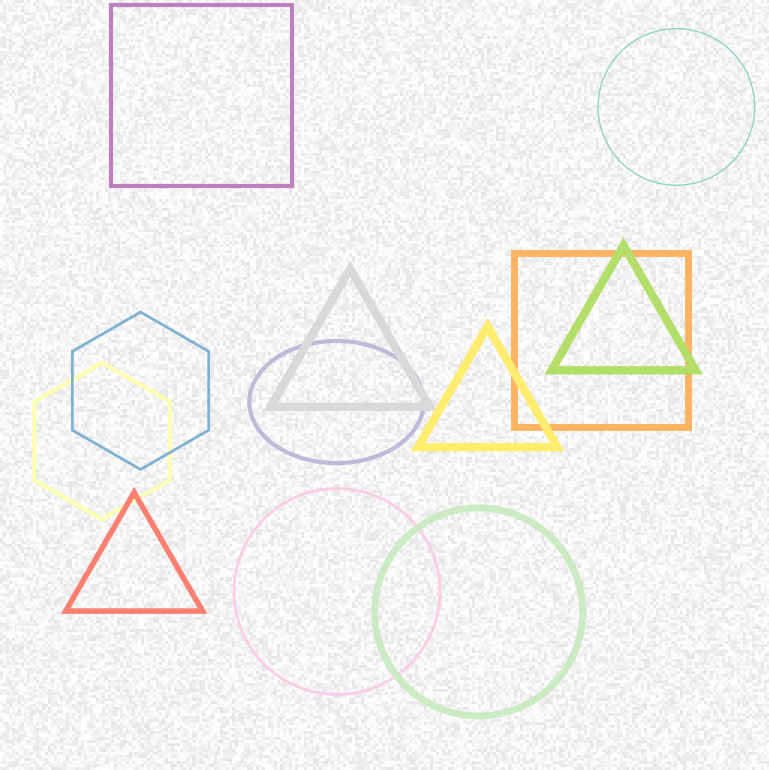[{"shape": "circle", "thickness": 0.5, "radius": 0.51, "center": [0.878, 0.861]}, {"shape": "hexagon", "thickness": 1.5, "radius": 0.51, "center": [0.133, 0.427]}, {"shape": "oval", "thickness": 1.5, "radius": 0.57, "center": [0.437, 0.478]}, {"shape": "triangle", "thickness": 2, "radius": 0.51, "center": [0.174, 0.258]}, {"shape": "hexagon", "thickness": 1, "radius": 0.51, "center": [0.183, 0.492]}, {"shape": "square", "thickness": 2.5, "radius": 0.56, "center": [0.781, 0.559]}, {"shape": "triangle", "thickness": 3, "radius": 0.54, "center": [0.81, 0.573]}, {"shape": "circle", "thickness": 1, "radius": 0.67, "center": [0.438, 0.232]}, {"shape": "triangle", "thickness": 3, "radius": 0.6, "center": [0.455, 0.531]}, {"shape": "square", "thickness": 1.5, "radius": 0.59, "center": [0.262, 0.876]}, {"shape": "circle", "thickness": 2.5, "radius": 0.68, "center": [0.622, 0.205]}, {"shape": "triangle", "thickness": 3, "radius": 0.52, "center": [0.633, 0.472]}]